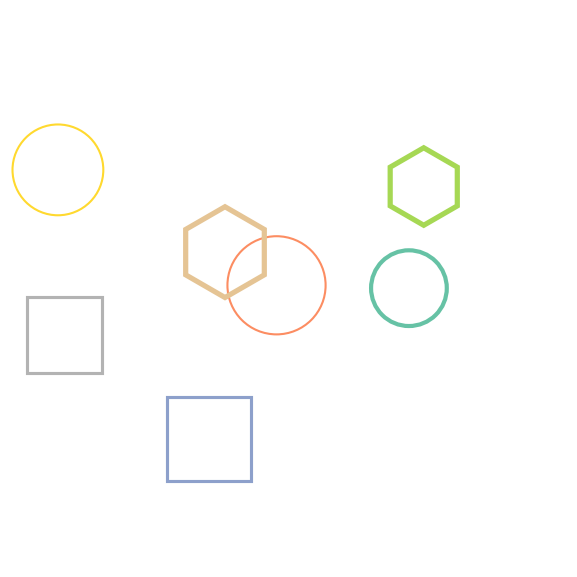[{"shape": "circle", "thickness": 2, "radius": 0.33, "center": [0.708, 0.5]}, {"shape": "circle", "thickness": 1, "radius": 0.42, "center": [0.479, 0.505]}, {"shape": "square", "thickness": 1.5, "radius": 0.36, "center": [0.362, 0.238]}, {"shape": "hexagon", "thickness": 2.5, "radius": 0.34, "center": [0.734, 0.676]}, {"shape": "circle", "thickness": 1, "radius": 0.39, "center": [0.1, 0.705]}, {"shape": "hexagon", "thickness": 2.5, "radius": 0.39, "center": [0.39, 0.563]}, {"shape": "square", "thickness": 1.5, "radius": 0.33, "center": [0.112, 0.419]}]